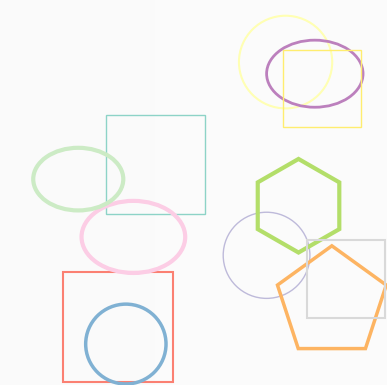[{"shape": "square", "thickness": 1, "radius": 0.64, "center": [0.401, 0.573]}, {"shape": "circle", "thickness": 1.5, "radius": 0.6, "center": [0.737, 0.839]}, {"shape": "circle", "thickness": 1, "radius": 0.56, "center": [0.688, 0.337]}, {"shape": "square", "thickness": 1.5, "radius": 0.71, "center": [0.304, 0.15]}, {"shape": "circle", "thickness": 2.5, "radius": 0.52, "center": [0.325, 0.106]}, {"shape": "pentagon", "thickness": 2.5, "radius": 0.74, "center": [0.856, 0.214]}, {"shape": "hexagon", "thickness": 3, "radius": 0.61, "center": [0.77, 0.466]}, {"shape": "oval", "thickness": 3, "radius": 0.67, "center": [0.344, 0.385]}, {"shape": "square", "thickness": 1.5, "radius": 0.51, "center": [0.893, 0.275]}, {"shape": "oval", "thickness": 2, "radius": 0.62, "center": [0.812, 0.809]}, {"shape": "oval", "thickness": 3, "radius": 0.58, "center": [0.202, 0.535]}, {"shape": "square", "thickness": 1, "radius": 0.5, "center": [0.83, 0.769]}]